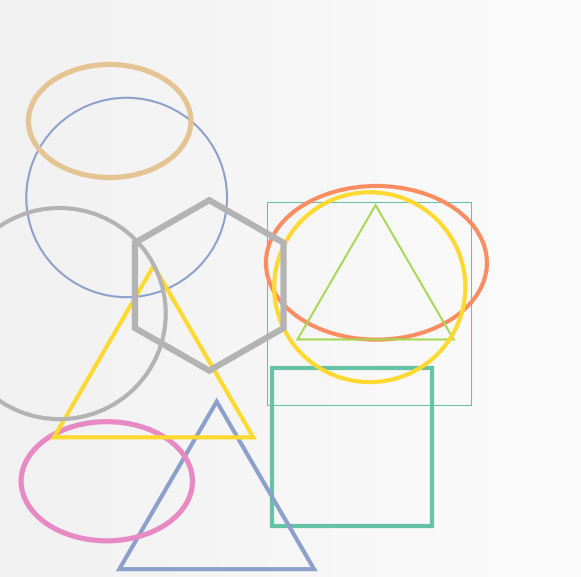[{"shape": "square", "thickness": 0.5, "radius": 0.88, "center": [0.634, 0.474]}, {"shape": "square", "thickness": 2, "radius": 0.69, "center": [0.605, 0.225]}, {"shape": "oval", "thickness": 2, "radius": 0.95, "center": [0.648, 0.544]}, {"shape": "triangle", "thickness": 2, "radius": 0.97, "center": [0.373, 0.11]}, {"shape": "circle", "thickness": 1, "radius": 0.86, "center": [0.218, 0.657]}, {"shape": "oval", "thickness": 2.5, "radius": 0.74, "center": [0.184, 0.166]}, {"shape": "triangle", "thickness": 1, "radius": 0.78, "center": [0.646, 0.489]}, {"shape": "triangle", "thickness": 2, "radius": 0.99, "center": [0.264, 0.341]}, {"shape": "circle", "thickness": 2, "radius": 0.82, "center": [0.636, 0.502]}, {"shape": "oval", "thickness": 2.5, "radius": 0.7, "center": [0.189, 0.79]}, {"shape": "hexagon", "thickness": 3, "radius": 0.74, "center": [0.36, 0.505]}, {"shape": "circle", "thickness": 2, "radius": 0.91, "center": [0.102, 0.456]}]